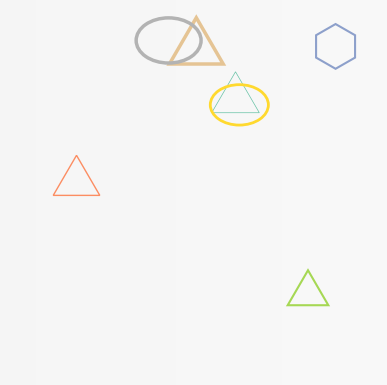[{"shape": "triangle", "thickness": 0.5, "radius": 0.35, "center": [0.608, 0.743]}, {"shape": "triangle", "thickness": 1, "radius": 0.35, "center": [0.197, 0.527]}, {"shape": "hexagon", "thickness": 1.5, "radius": 0.29, "center": [0.866, 0.879]}, {"shape": "triangle", "thickness": 1.5, "radius": 0.3, "center": [0.795, 0.237]}, {"shape": "oval", "thickness": 2, "radius": 0.37, "center": [0.618, 0.728]}, {"shape": "triangle", "thickness": 2.5, "radius": 0.4, "center": [0.507, 0.874]}, {"shape": "oval", "thickness": 2.5, "radius": 0.42, "center": [0.435, 0.895]}]